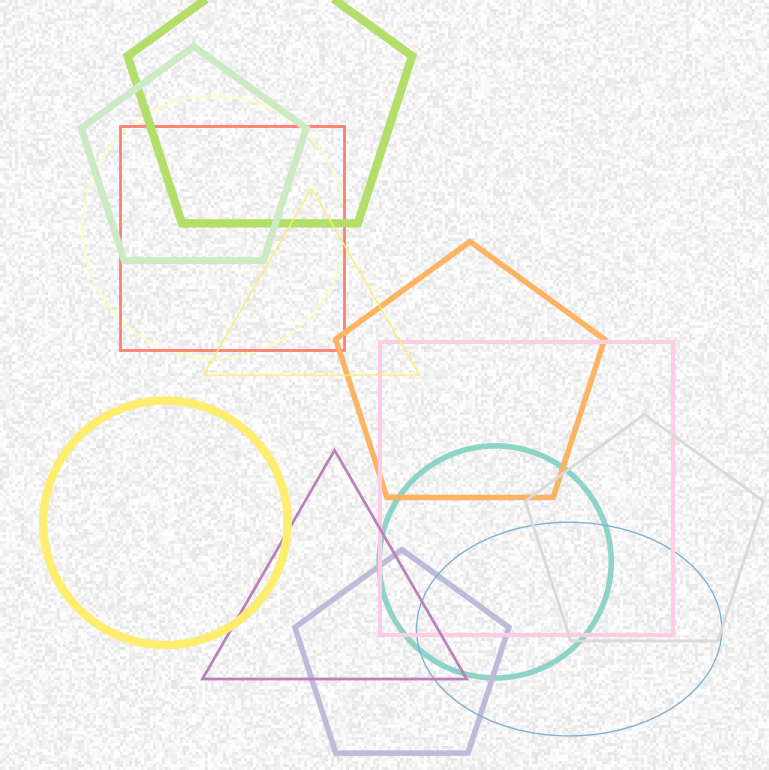[{"shape": "circle", "thickness": 2, "radius": 0.75, "center": [0.643, 0.27]}, {"shape": "circle", "thickness": 0.5, "radius": 0.85, "center": [0.278, 0.705]}, {"shape": "pentagon", "thickness": 2, "radius": 0.73, "center": [0.522, 0.14]}, {"shape": "square", "thickness": 1, "radius": 0.73, "center": [0.302, 0.691]}, {"shape": "oval", "thickness": 0.5, "radius": 0.99, "center": [0.739, 0.183]}, {"shape": "pentagon", "thickness": 2, "radius": 0.92, "center": [0.611, 0.503]}, {"shape": "pentagon", "thickness": 3, "radius": 0.97, "center": [0.351, 0.867]}, {"shape": "square", "thickness": 1.5, "radius": 0.95, "center": [0.684, 0.366]}, {"shape": "pentagon", "thickness": 1, "radius": 0.81, "center": [0.837, 0.299]}, {"shape": "triangle", "thickness": 1, "radius": 0.99, "center": [0.434, 0.217]}, {"shape": "pentagon", "thickness": 2.5, "radius": 0.77, "center": [0.252, 0.786]}, {"shape": "circle", "thickness": 3, "radius": 0.79, "center": [0.215, 0.321]}, {"shape": "triangle", "thickness": 0.5, "radius": 0.81, "center": [0.405, 0.594]}]